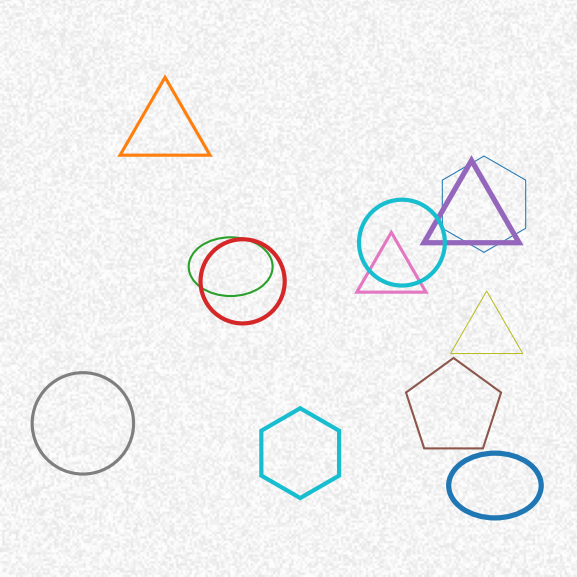[{"shape": "hexagon", "thickness": 0.5, "radius": 0.42, "center": [0.838, 0.646]}, {"shape": "oval", "thickness": 2.5, "radius": 0.4, "center": [0.857, 0.158]}, {"shape": "triangle", "thickness": 1.5, "radius": 0.45, "center": [0.286, 0.775]}, {"shape": "oval", "thickness": 1, "radius": 0.36, "center": [0.399, 0.537]}, {"shape": "circle", "thickness": 2, "radius": 0.36, "center": [0.42, 0.512]}, {"shape": "triangle", "thickness": 2.5, "radius": 0.48, "center": [0.816, 0.626]}, {"shape": "pentagon", "thickness": 1, "radius": 0.43, "center": [0.785, 0.293]}, {"shape": "triangle", "thickness": 1.5, "radius": 0.35, "center": [0.678, 0.528]}, {"shape": "circle", "thickness": 1.5, "radius": 0.44, "center": [0.144, 0.266]}, {"shape": "triangle", "thickness": 0.5, "radius": 0.36, "center": [0.843, 0.423]}, {"shape": "circle", "thickness": 2, "radius": 0.37, "center": [0.696, 0.579]}, {"shape": "hexagon", "thickness": 2, "radius": 0.39, "center": [0.52, 0.214]}]